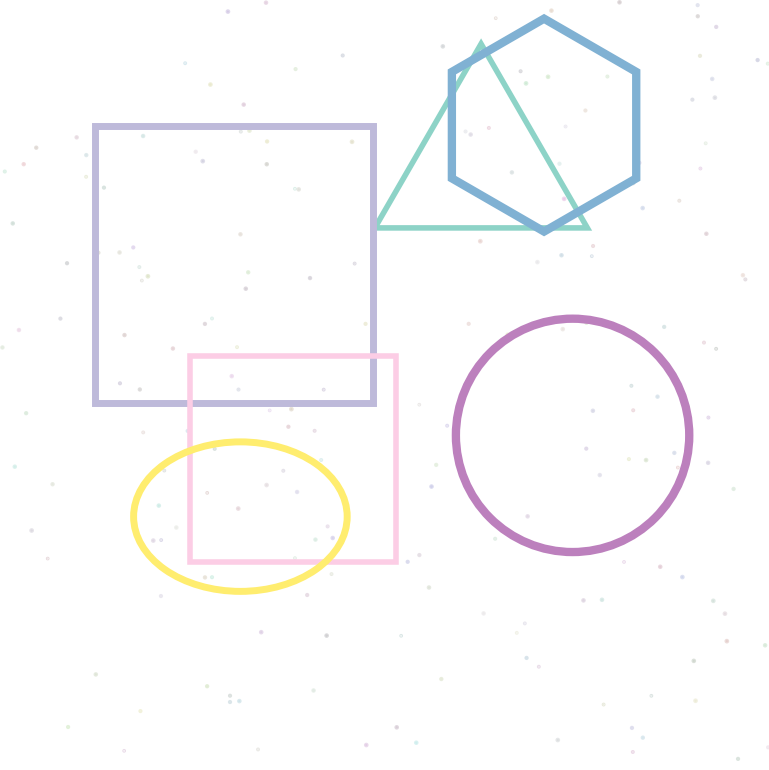[{"shape": "triangle", "thickness": 2, "radius": 0.8, "center": [0.625, 0.784]}, {"shape": "square", "thickness": 2.5, "radius": 0.9, "center": [0.304, 0.656]}, {"shape": "hexagon", "thickness": 3, "radius": 0.69, "center": [0.707, 0.838]}, {"shape": "square", "thickness": 2, "radius": 0.67, "center": [0.381, 0.404]}, {"shape": "circle", "thickness": 3, "radius": 0.76, "center": [0.744, 0.435]}, {"shape": "oval", "thickness": 2.5, "radius": 0.69, "center": [0.312, 0.329]}]